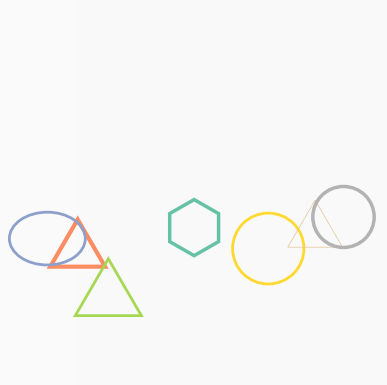[{"shape": "hexagon", "thickness": 2.5, "radius": 0.36, "center": [0.501, 0.409]}, {"shape": "triangle", "thickness": 3, "radius": 0.41, "center": [0.2, 0.348]}, {"shape": "oval", "thickness": 2, "radius": 0.49, "center": [0.122, 0.38]}, {"shape": "triangle", "thickness": 2, "radius": 0.49, "center": [0.28, 0.229]}, {"shape": "circle", "thickness": 2, "radius": 0.46, "center": [0.692, 0.354]}, {"shape": "triangle", "thickness": 0.5, "radius": 0.41, "center": [0.813, 0.399]}, {"shape": "circle", "thickness": 2.5, "radius": 0.4, "center": [0.886, 0.436]}]